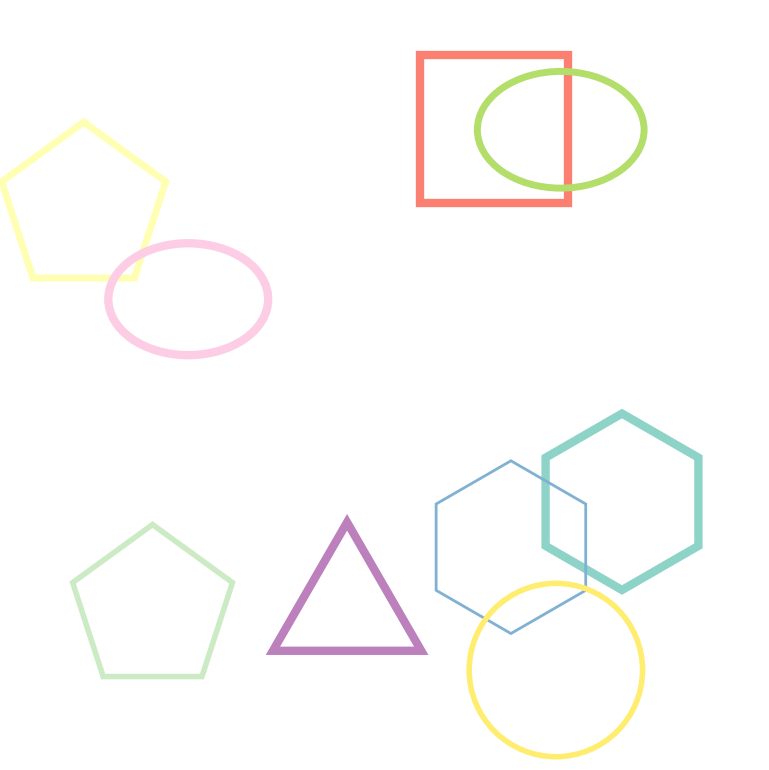[{"shape": "hexagon", "thickness": 3, "radius": 0.57, "center": [0.808, 0.348]}, {"shape": "pentagon", "thickness": 2.5, "radius": 0.56, "center": [0.109, 0.729]}, {"shape": "square", "thickness": 3, "radius": 0.48, "center": [0.642, 0.833]}, {"shape": "hexagon", "thickness": 1, "radius": 0.56, "center": [0.664, 0.289]}, {"shape": "oval", "thickness": 2.5, "radius": 0.54, "center": [0.728, 0.831]}, {"shape": "oval", "thickness": 3, "radius": 0.52, "center": [0.244, 0.611]}, {"shape": "triangle", "thickness": 3, "radius": 0.56, "center": [0.451, 0.21]}, {"shape": "pentagon", "thickness": 2, "radius": 0.55, "center": [0.198, 0.21]}, {"shape": "circle", "thickness": 2, "radius": 0.56, "center": [0.722, 0.13]}]